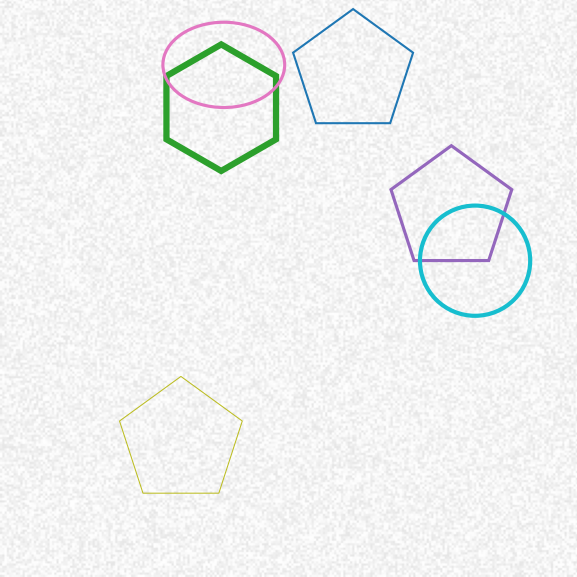[{"shape": "pentagon", "thickness": 1, "radius": 0.55, "center": [0.611, 0.874]}, {"shape": "hexagon", "thickness": 3, "radius": 0.55, "center": [0.383, 0.813]}, {"shape": "pentagon", "thickness": 1.5, "radius": 0.55, "center": [0.782, 0.637]}, {"shape": "oval", "thickness": 1.5, "radius": 0.53, "center": [0.388, 0.887]}, {"shape": "pentagon", "thickness": 0.5, "radius": 0.56, "center": [0.313, 0.236]}, {"shape": "circle", "thickness": 2, "radius": 0.48, "center": [0.823, 0.548]}]